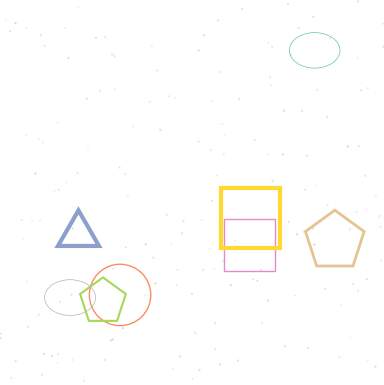[{"shape": "oval", "thickness": 0.5, "radius": 0.33, "center": [0.817, 0.869]}, {"shape": "circle", "thickness": 1, "radius": 0.4, "center": [0.312, 0.234]}, {"shape": "triangle", "thickness": 3, "radius": 0.31, "center": [0.204, 0.392]}, {"shape": "square", "thickness": 1, "radius": 0.33, "center": [0.648, 0.364]}, {"shape": "pentagon", "thickness": 1.5, "radius": 0.31, "center": [0.267, 0.217]}, {"shape": "square", "thickness": 3, "radius": 0.39, "center": [0.651, 0.434]}, {"shape": "pentagon", "thickness": 2, "radius": 0.4, "center": [0.87, 0.374]}, {"shape": "oval", "thickness": 0.5, "radius": 0.33, "center": [0.182, 0.227]}]